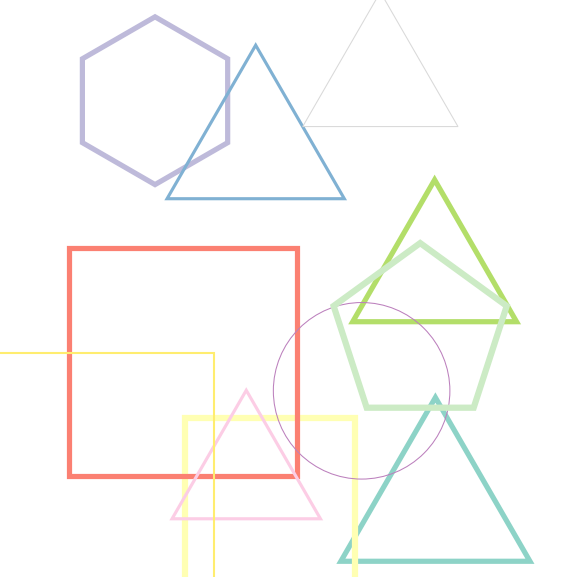[{"shape": "triangle", "thickness": 2.5, "radius": 0.95, "center": [0.754, 0.122]}, {"shape": "square", "thickness": 3, "radius": 0.74, "center": [0.467, 0.128]}, {"shape": "hexagon", "thickness": 2.5, "radius": 0.73, "center": [0.268, 0.825]}, {"shape": "square", "thickness": 2.5, "radius": 0.99, "center": [0.317, 0.373]}, {"shape": "triangle", "thickness": 1.5, "radius": 0.89, "center": [0.443, 0.744]}, {"shape": "triangle", "thickness": 2.5, "radius": 0.82, "center": [0.753, 0.524]}, {"shape": "triangle", "thickness": 1.5, "radius": 0.74, "center": [0.426, 0.175]}, {"shape": "triangle", "thickness": 0.5, "radius": 0.78, "center": [0.659, 0.858]}, {"shape": "circle", "thickness": 0.5, "radius": 0.76, "center": [0.626, 0.322]}, {"shape": "pentagon", "thickness": 3, "radius": 0.79, "center": [0.728, 0.421]}, {"shape": "square", "thickness": 1, "radius": 0.99, "center": [0.173, 0.191]}]